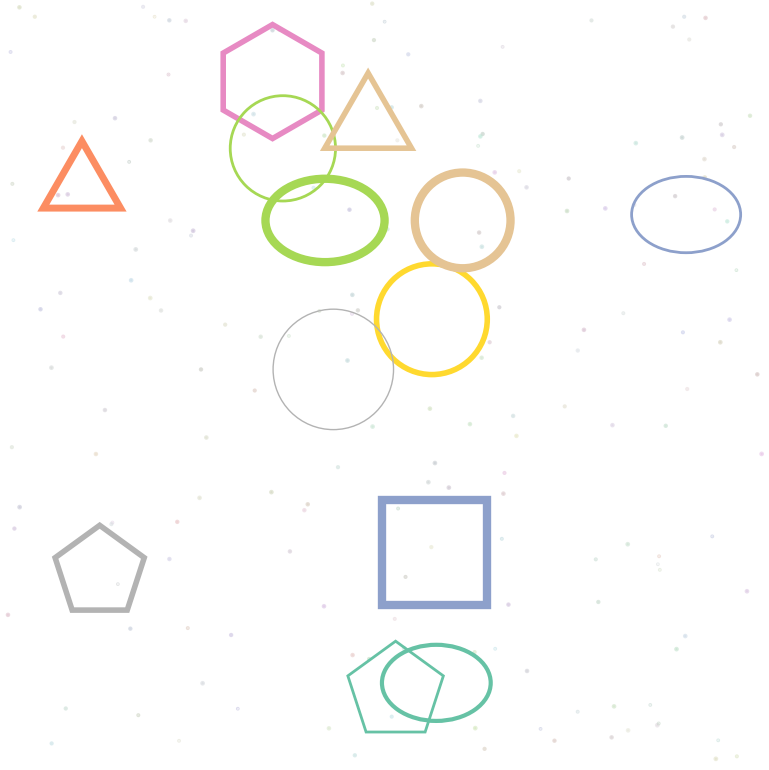[{"shape": "pentagon", "thickness": 1, "radius": 0.33, "center": [0.514, 0.102]}, {"shape": "oval", "thickness": 1.5, "radius": 0.35, "center": [0.567, 0.113]}, {"shape": "triangle", "thickness": 2.5, "radius": 0.29, "center": [0.106, 0.759]}, {"shape": "square", "thickness": 3, "radius": 0.34, "center": [0.564, 0.283]}, {"shape": "oval", "thickness": 1, "radius": 0.35, "center": [0.891, 0.721]}, {"shape": "hexagon", "thickness": 2, "radius": 0.37, "center": [0.354, 0.894]}, {"shape": "circle", "thickness": 1, "radius": 0.34, "center": [0.367, 0.807]}, {"shape": "oval", "thickness": 3, "radius": 0.39, "center": [0.422, 0.714]}, {"shape": "circle", "thickness": 2, "radius": 0.36, "center": [0.561, 0.585]}, {"shape": "circle", "thickness": 3, "radius": 0.31, "center": [0.601, 0.714]}, {"shape": "triangle", "thickness": 2, "radius": 0.33, "center": [0.478, 0.84]}, {"shape": "circle", "thickness": 0.5, "radius": 0.39, "center": [0.433, 0.52]}, {"shape": "pentagon", "thickness": 2, "radius": 0.3, "center": [0.129, 0.257]}]